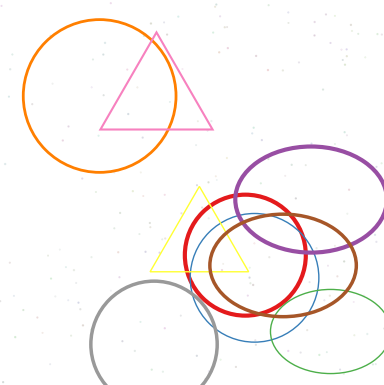[{"shape": "circle", "thickness": 3, "radius": 0.79, "center": [0.637, 0.337]}, {"shape": "circle", "thickness": 1, "radius": 0.84, "center": [0.661, 0.278]}, {"shape": "oval", "thickness": 1, "radius": 0.78, "center": [0.859, 0.139]}, {"shape": "oval", "thickness": 3, "radius": 0.98, "center": [0.808, 0.482]}, {"shape": "circle", "thickness": 2, "radius": 0.99, "center": [0.259, 0.751]}, {"shape": "triangle", "thickness": 1, "radius": 0.74, "center": [0.518, 0.368]}, {"shape": "oval", "thickness": 2.5, "radius": 0.95, "center": [0.735, 0.311]}, {"shape": "triangle", "thickness": 1.5, "radius": 0.84, "center": [0.406, 0.748]}, {"shape": "circle", "thickness": 2.5, "radius": 0.82, "center": [0.4, 0.106]}]